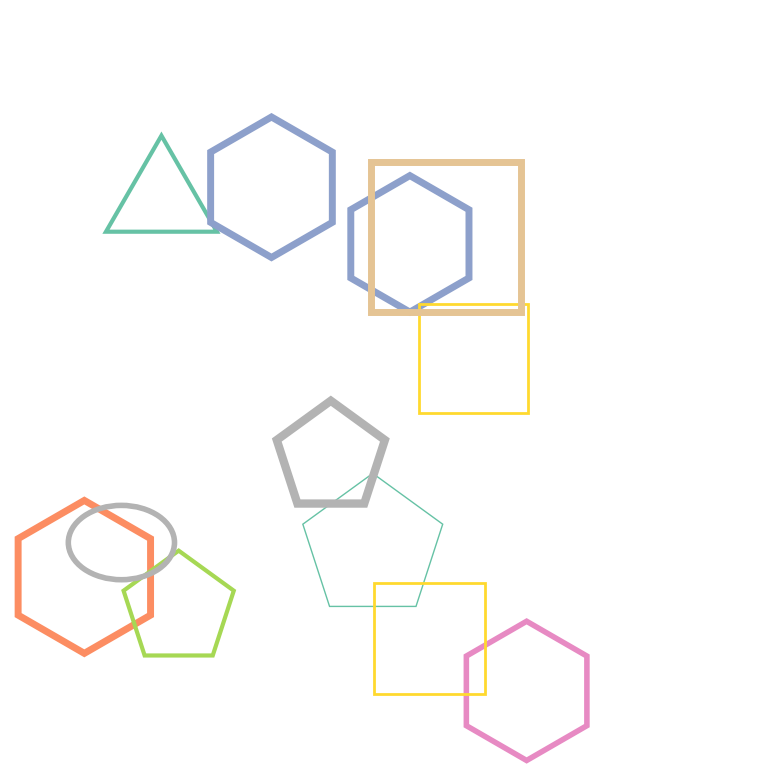[{"shape": "pentagon", "thickness": 0.5, "radius": 0.48, "center": [0.484, 0.29]}, {"shape": "triangle", "thickness": 1.5, "radius": 0.42, "center": [0.21, 0.741]}, {"shape": "hexagon", "thickness": 2.5, "radius": 0.5, "center": [0.11, 0.251]}, {"shape": "hexagon", "thickness": 2.5, "radius": 0.46, "center": [0.353, 0.757]}, {"shape": "hexagon", "thickness": 2.5, "radius": 0.44, "center": [0.532, 0.683]}, {"shape": "hexagon", "thickness": 2, "radius": 0.45, "center": [0.684, 0.103]}, {"shape": "pentagon", "thickness": 1.5, "radius": 0.38, "center": [0.232, 0.21]}, {"shape": "square", "thickness": 1, "radius": 0.36, "center": [0.557, 0.17]}, {"shape": "square", "thickness": 1, "radius": 0.35, "center": [0.615, 0.535]}, {"shape": "square", "thickness": 2.5, "radius": 0.49, "center": [0.579, 0.692]}, {"shape": "oval", "thickness": 2, "radius": 0.34, "center": [0.158, 0.295]}, {"shape": "pentagon", "thickness": 3, "radius": 0.37, "center": [0.43, 0.406]}]